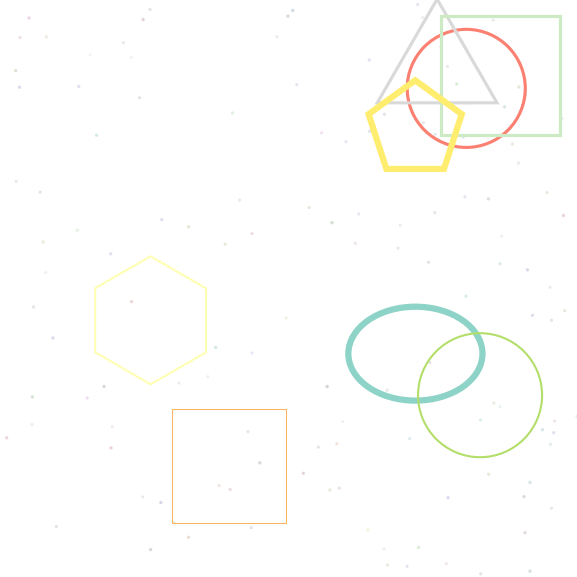[{"shape": "oval", "thickness": 3, "radius": 0.58, "center": [0.719, 0.387]}, {"shape": "hexagon", "thickness": 1, "radius": 0.55, "center": [0.261, 0.444]}, {"shape": "circle", "thickness": 1.5, "radius": 0.51, "center": [0.807, 0.846]}, {"shape": "square", "thickness": 0.5, "radius": 0.49, "center": [0.397, 0.192]}, {"shape": "circle", "thickness": 1, "radius": 0.54, "center": [0.831, 0.315]}, {"shape": "triangle", "thickness": 1.5, "radius": 0.6, "center": [0.757, 0.881]}, {"shape": "square", "thickness": 1.5, "radius": 0.52, "center": [0.866, 0.868]}, {"shape": "pentagon", "thickness": 3, "radius": 0.42, "center": [0.719, 0.775]}]